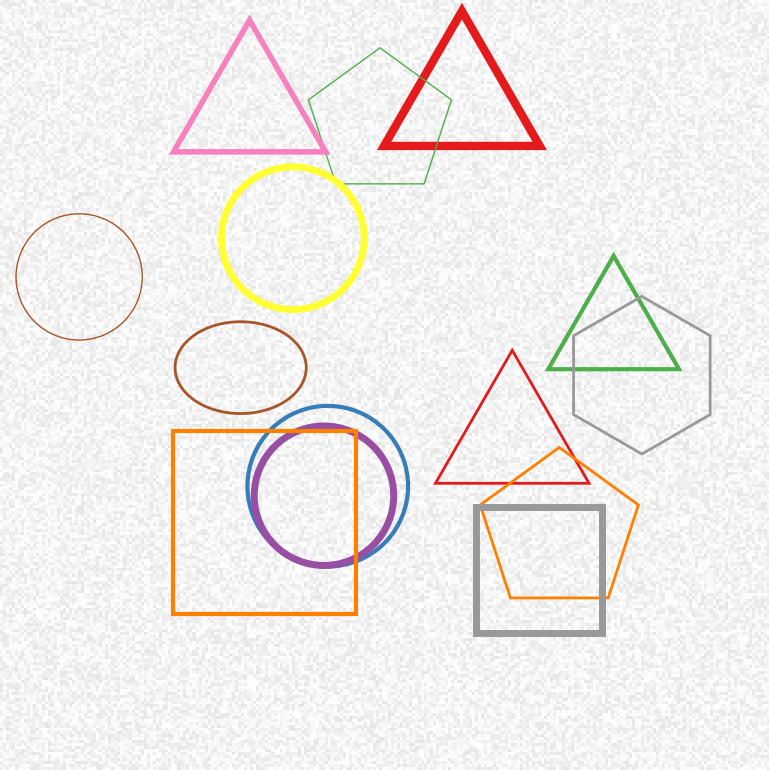[{"shape": "triangle", "thickness": 1, "radius": 0.58, "center": [0.665, 0.43]}, {"shape": "triangle", "thickness": 3, "radius": 0.58, "center": [0.6, 0.869]}, {"shape": "circle", "thickness": 1.5, "radius": 0.52, "center": [0.426, 0.369]}, {"shape": "pentagon", "thickness": 0.5, "radius": 0.49, "center": [0.493, 0.84]}, {"shape": "triangle", "thickness": 1.5, "radius": 0.49, "center": [0.797, 0.57]}, {"shape": "circle", "thickness": 2.5, "radius": 0.45, "center": [0.421, 0.356]}, {"shape": "pentagon", "thickness": 1, "radius": 0.54, "center": [0.726, 0.311]}, {"shape": "square", "thickness": 1.5, "radius": 0.59, "center": [0.344, 0.321]}, {"shape": "circle", "thickness": 2.5, "radius": 0.46, "center": [0.38, 0.691]}, {"shape": "oval", "thickness": 1, "radius": 0.43, "center": [0.313, 0.523]}, {"shape": "circle", "thickness": 0.5, "radius": 0.41, "center": [0.103, 0.64]}, {"shape": "triangle", "thickness": 2, "radius": 0.57, "center": [0.324, 0.86]}, {"shape": "hexagon", "thickness": 1, "radius": 0.51, "center": [0.834, 0.513]}, {"shape": "square", "thickness": 2.5, "radius": 0.41, "center": [0.7, 0.26]}]